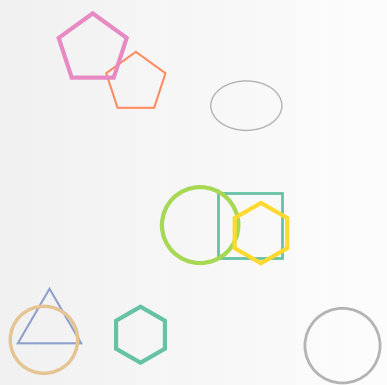[{"shape": "hexagon", "thickness": 3, "radius": 0.36, "center": [0.363, 0.131]}, {"shape": "square", "thickness": 2, "radius": 0.42, "center": [0.645, 0.414]}, {"shape": "pentagon", "thickness": 1.5, "radius": 0.4, "center": [0.351, 0.785]}, {"shape": "triangle", "thickness": 1.5, "radius": 0.47, "center": [0.128, 0.155]}, {"shape": "pentagon", "thickness": 3, "radius": 0.46, "center": [0.239, 0.873]}, {"shape": "circle", "thickness": 3, "radius": 0.49, "center": [0.516, 0.415]}, {"shape": "hexagon", "thickness": 3, "radius": 0.39, "center": [0.673, 0.395]}, {"shape": "circle", "thickness": 2.5, "radius": 0.44, "center": [0.113, 0.117]}, {"shape": "oval", "thickness": 1, "radius": 0.46, "center": [0.636, 0.726]}, {"shape": "circle", "thickness": 2, "radius": 0.48, "center": [0.884, 0.102]}]